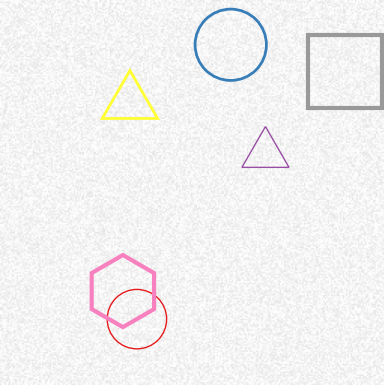[{"shape": "circle", "thickness": 1, "radius": 0.39, "center": [0.356, 0.171]}, {"shape": "circle", "thickness": 2, "radius": 0.46, "center": [0.599, 0.884]}, {"shape": "triangle", "thickness": 1, "radius": 0.35, "center": [0.689, 0.601]}, {"shape": "triangle", "thickness": 2, "radius": 0.42, "center": [0.337, 0.734]}, {"shape": "hexagon", "thickness": 3, "radius": 0.47, "center": [0.319, 0.244]}, {"shape": "square", "thickness": 3, "radius": 0.48, "center": [0.896, 0.815]}]